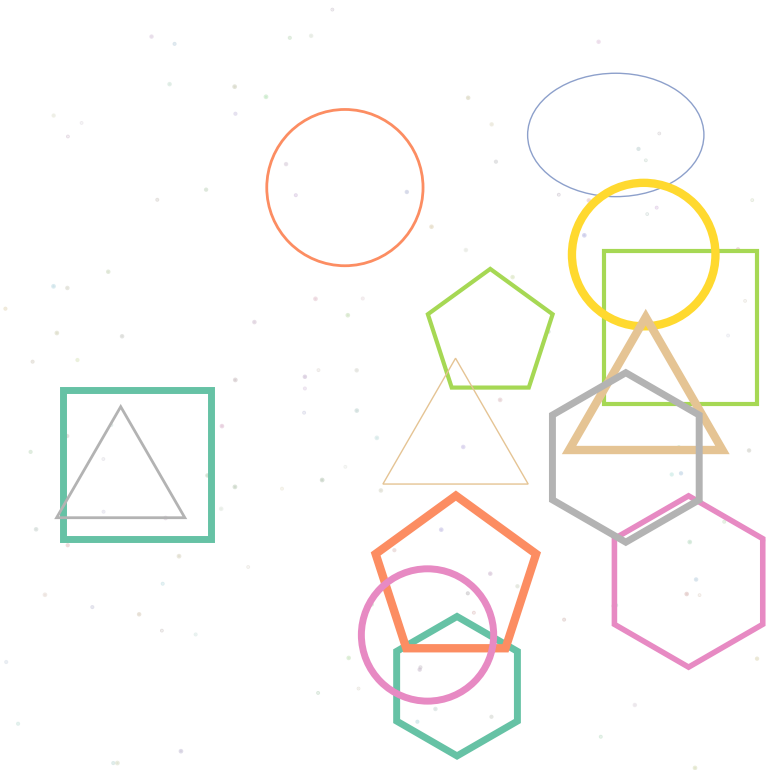[{"shape": "hexagon", "thickness": 2.5, "radius": 0.45, "center": [0.594, 0.109]}, {"shape": "square", "thickness": 2.5, "radius": 0.48, "center": [0.178, 0.397]}, {"shape": "pentagon", "thickness": 3, "radius": 0.55, "center": [0.592, 0.247]}, {"shape": "circle", "thickness": 1, "radius": 0.51, "center": [0.448, 0.756]}, {"shape": "oval", "thickness": 0.5, "radius": 0.57, "center": [0.8, 0.825]}, {"shape": "circle", "thickness": 2.5, "radius": 0.43, "center": [0.555, 0.175]}, {"shape": "hexagon", "thickness": 2, "radius": 0.56, "center": [0.894, 0.245]}, {"shape": "square", "thickness": 1.5, "radius": 0.5, "center": [0.884, 0.575]}, {"shape": "pentagon", "thickness": 1.5, "radius": 0.43, "center": [0.637, 0.566]}, {"shape": "circle", "thickness": 3, "radius": 0.47, "center": [0.836, 0.669]}, {"shape": "triangle", "thickness": 0.5, "radius": 0.54, "center": [0.592, 0.426]}, {"shape": "triangle", "thickness": 3, "radius": 0.58, "center": [0.839, 0.473]}, {"shape": "hexagon", "thickness": 2.5, "radius": 0.55, "center": [0.813, 0.406]}, {"shape": "triangle", "thickness": 1, "radius": 0.48, "center": [0.157, 0.376]}]